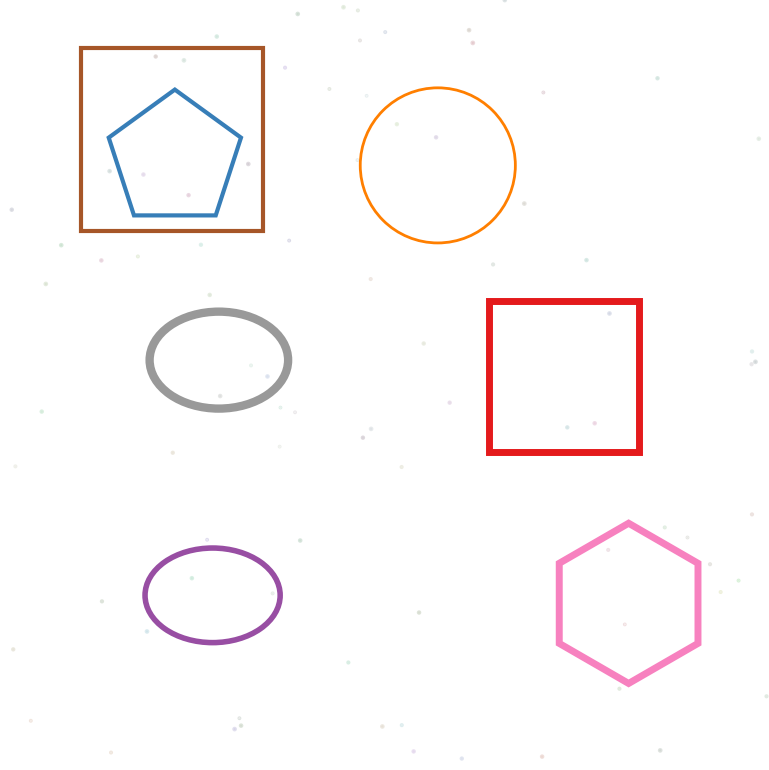[{"shape": "square", "thickness": 2.5, "radius": 0.49, "center": [0.733, 0.511]}, {"shape": "pentagon", "thickness": 1.5, "radius": 0.45, "center": [0.227, 0.793]}, {"shape": "oval", "thickness": 2, "radius": 0.44, "center": [0.276, 0.227]}, {"shape": "circle", "thickness": 1, "radius": 0.5, "center": [0.569, 0.785]}, {"shape": "square", "thickness": 1.5, "radius": 0.59, "center": [0.223, 0.819]}, {"shape": "hexagon", "thickness": 2.5, "radius": 0.52, "center": [0.816, 0.216]}, {"shape": "oval", "thickness": 3, "radius": 0.45, "center": [0.284, 0.532]}]